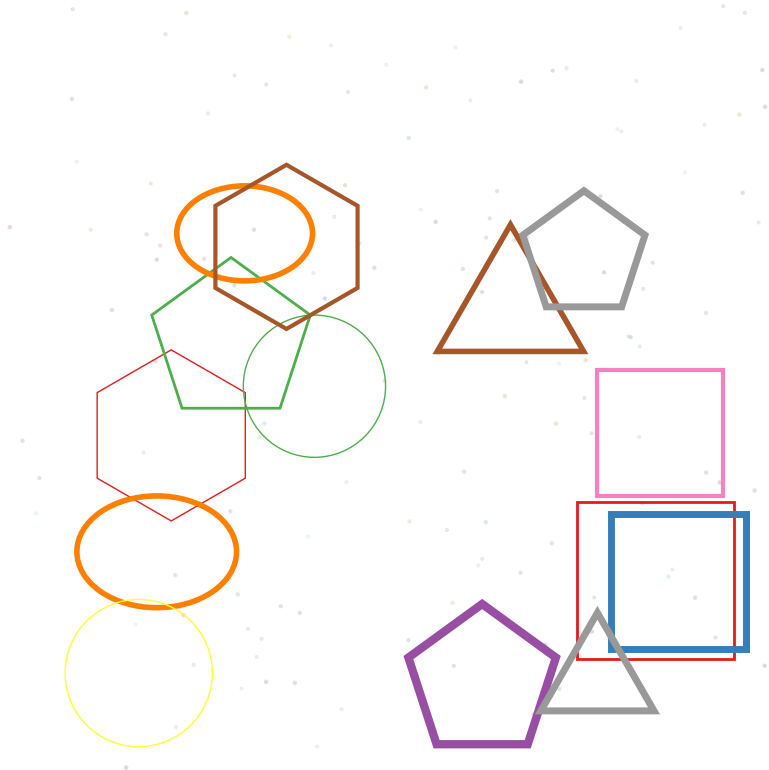[{"shape": "hexagon", "thickness": 0.5, "radius": 0.56, "center": [0.222, 0.435]}, {"shape": "square", "thickness": 1, "radius": 0.51, "center": [0.851, 0.246]}, {"shape": "square", "thickness": 2.5, "radius": 0.44, "center": [0.881, 0.245]}, {"shape": "circle", "thickness": 0.5, "radius": 0.46, "center": [0.408, 0.498]}, {"shape": "pentagon", "thickness": 1, "radius": 0.54, "center": [0.3, 0.557]}, {"shape": "pentagon", "thickness": 3, "radius": 0.5, "center": [0.626, 0.115]}, {"shape": "oval", "thickness": 2, "radius": 0.52, "center": [0.204, 0.283]}, {"shape": "oval", "thickness": 2, "radius": 0.44, "center": [0.318, 0.697]}, {"shape": "circle", "thickness": 0.5, "radius": 0.48, "center": [0.18, 0.126]}, {"shape": "hexagon", "thickness": 1.5, "radius": 0.53, "center": [0.372, 0.679]}, {"shape": "triangle", "thickness": 2, "radius": 0.55, "center": [0.663, 0.598]}, {"shape": "square", "thickness": 1.5, "radius": 0.41, "center": [0.857, 0.437]}, {"shape": "pentagon", "thickness": 2.5, "radius": 0.42, "center": [0.758, 0.669]}, {"shape": "triangle", "thickness": 2.5, "radius": 0.42, "center": [0.776, 0.119]}]